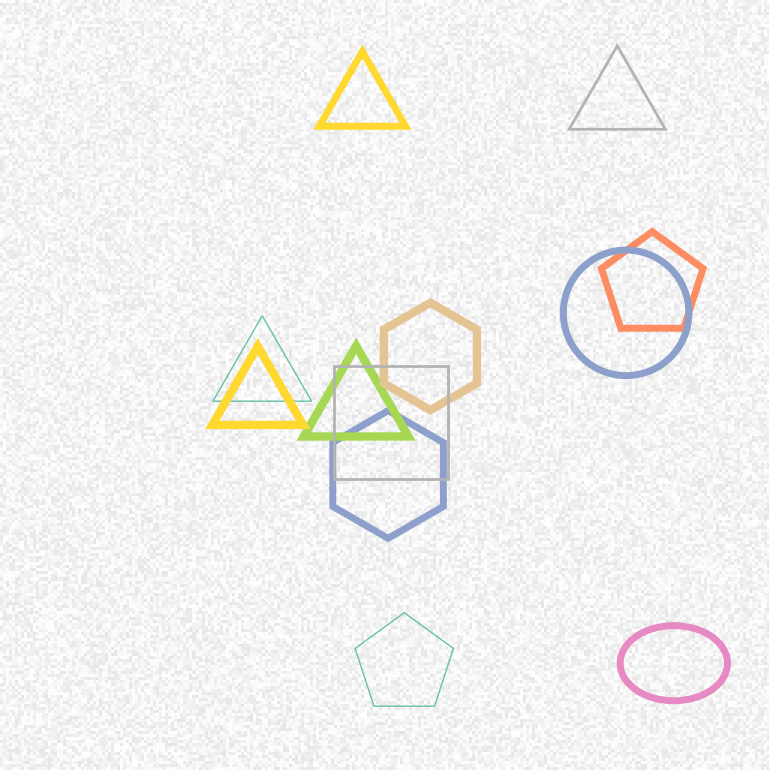[{"shape": "triangle", "thickness": 0.5, "radius": 0.37, "center": [0.341, 0.516]}, {"shape": "pentagon", "thickness": 0.5, "radius": 0.34, "center": [0.525, 0.137]}, {"shape": "pentagon", "thickness": 2.5, "radius": 0.35, "center": [0.847, 0.63]}, {"shape": "hexagon", "thickness": 2.5, "radius": 0.41, "center": [0.504, 0.384]}, {"shape": "circle", "thickness": 2.5, "radius": 0.41, "center": [0.813, 0.594]}, {"shape": "oval", "thickness": 2.5, "radius": 0.35, "center": [0.875, 0.139]}, {"shape": "triangle", "thickness": 3, "radius": 0.39, "center": [0.462, 0.472]}, {"shape": "triangle", "thickness": 2.5, "radius": 0.32, "center": [0.471, 0.868]}, {"shape": "triangle", "thickness": 3, "radius": 0.34, "center": [0.335, 0.482]}, {"shape": "hexagon", "thickness": 3, "radius": 0.35, "center": [0.559, 0.537]}, {"shape": "square", "thickness": 1, "radius": 0.37, "center": [0.508, 0.451]}, {"shape": "triangle", "thickness": 1, "radius": 0.36, "center": [0.802, 0.868]}]